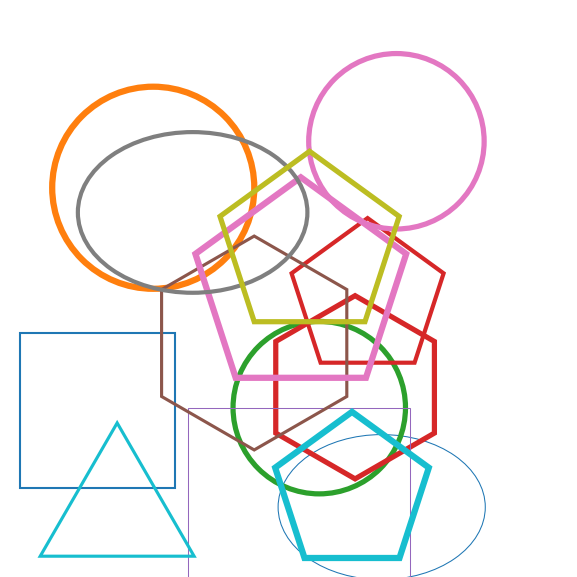[{"shape": "oval", "thickness": 0.5, "radius": 0.9, "center": [0.661, 0.121]}, {"shape": "square", "thickness": 1, "radius": 0.67, "center": [0.169, 0.289]}, {"shape": "circle", "thickness": 3, "radius": 0.87, "center": [0.265, 0.674]}, {"shape": "circle", "thickness": 2.5, "radius": 0.75, "center": [0.553, 0.293]}, {"shape": "hexagon", "thickness": 2.5, "radius": 0.79, "center": [0.615, 0.329]}, {"shape": "pentagon", "thickness": 2, "radius": 0.69, "center": [0.637, 0.483]}, {"shape": "square", "thickness": 0.5, "radius": 0.96, "center": [0.518, 0.1]}, {"shape": "hexagon", "thickness": 1.5, "radius": 0.93, "center": [0.44, 0.405]}, {"shape": "pentagon", "thickness": 3, "radius": 0.96, "center": [0.521, 0.5]}, {"shape": "circle", "thickness": 2.5, "radius": 0.76, "center": [0.686, 0.755]}, {"shape": "oval", "thickness": 2, "radius": 0.99, "center": [0.334, 0.631]}, {"shape": "pentagon", "thickness": 2.5, "radius": 0.82, "center": [0.536, 0.574]}, {"shape": "pentagon", "thickness": 3, "radius": 0.7, "center": [0.61, 0.146]}, {"shape": "triangle", "thickness": 1.5, "radius": 0.77, "center": [0.203, 0.113]}]